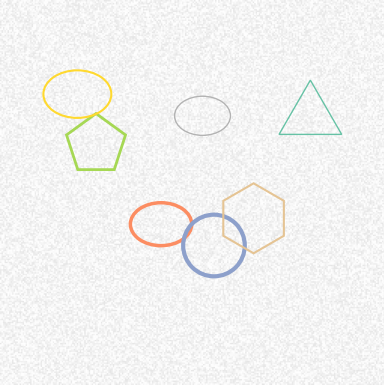[{"shape": "triangle", "thickness": 1, "radius": 0.47, "center": [0.806, 0.698]}, {"shape": "oval", "thickness": 2.5, "radius": 0.4, "center": [0.418, 0.418]}, {"shape": "circle", "thickness": 3, "radius": 0.4, "center": [0.556, 0.362]}, {"shape": "pentagon", "thickness": 2, "radius": 0.4, "center": [0.249, 0.625]}, {"shape": "oval", "thickness": 1.5, "radius": 0.44, "center": [0.201, 0.756]}, {"shape": "hexagon", "thickness": 1.5, "radius": 0.45, "center": [0.659, 0.433]}, {"shape": "oval", "thickness": 1, "radius": 0.36, "center": [0.526, 0.699]}]